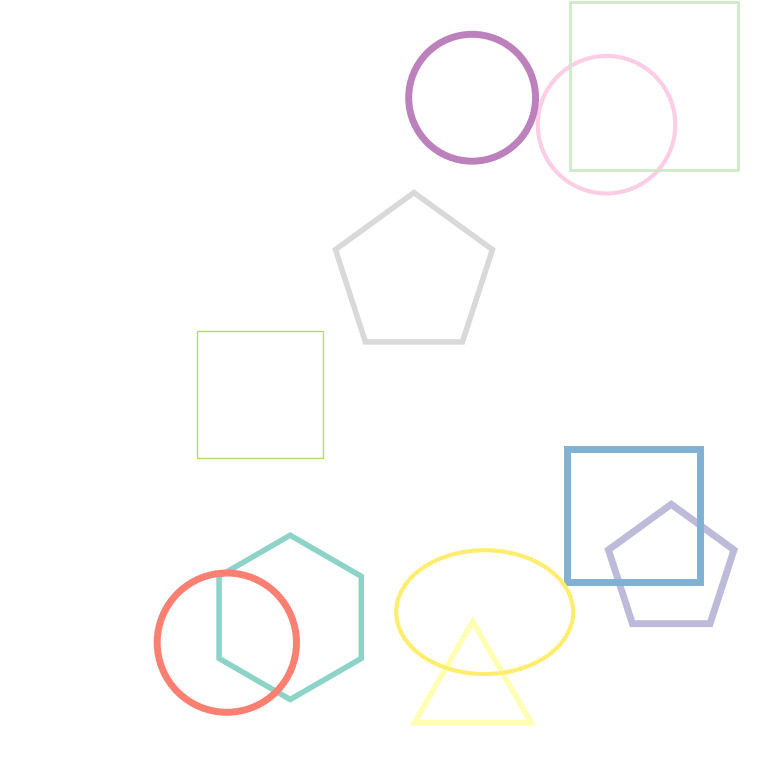[{"shape": "hexagon", "thickness": 2, "radius": 0.53, "center": [0.377, 0.198]}, {"shape": "triangle", "thickness": 2, "radius": 0.44, "center": [0.614, 0.105]}, {"shape": "pentagon", "thickness": 2.5, "radius": 0.43, "center": [0.872, 0.259]}, {"shape": "circle", "thickness": 2.5, "radius": 0.45, "center": [0.295, 0.165]}, {"shape": "square", "thickness": 2.5, "radius": 0.43, "center": [0.822, 0.33]}, {"shape": "square", "thickness": 0.5, "radius": 0.41, "center": [0.337, 0.488]}, {"shape": "circle", "thickness": 1.5, "radius": 0.45, "center": [0.788, 0.838]}, {"shape": "pentagon", "thickness": 2, "radius": 0.54, "center": [0.538, 0.643]}, {"shape": "circle", "thickness": 2.5, "radius": 0.41, "center": [0.613, 0.873]}, {"shape": "square", "thickness": 1, "radius": 0.54, "center": [0.849, 0.888]}, {"shape": "oval", "thickness": 1.5, "radius": 0.57, "center": [0.629, 0.205]}]